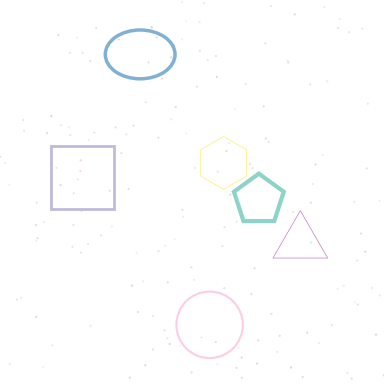[{"shape": "pentagon", "thickness": 3, "radius": 0.34, "center": [0.672, 0.481]}, {"shape": "square", "thickness": 2, "radius": 0.41, "center": [0.214, 0.539]}, {"shape": "oval", "thickness": 2.5, "radius": 0.45, "center": [0.364, 0.859]}, {"shape": "circle", "thickness": 1.5, "radius": 0.43, "center": [0.544, 0.156]}, {"shape": "triangle", "thickness": 0.5, "radius": 0.41, "center": [0.78, 0.371]}, {"shape": "hexagon", "thickness": 0.5, "radius": 0.34, "center": [0.581, 0.577]}]